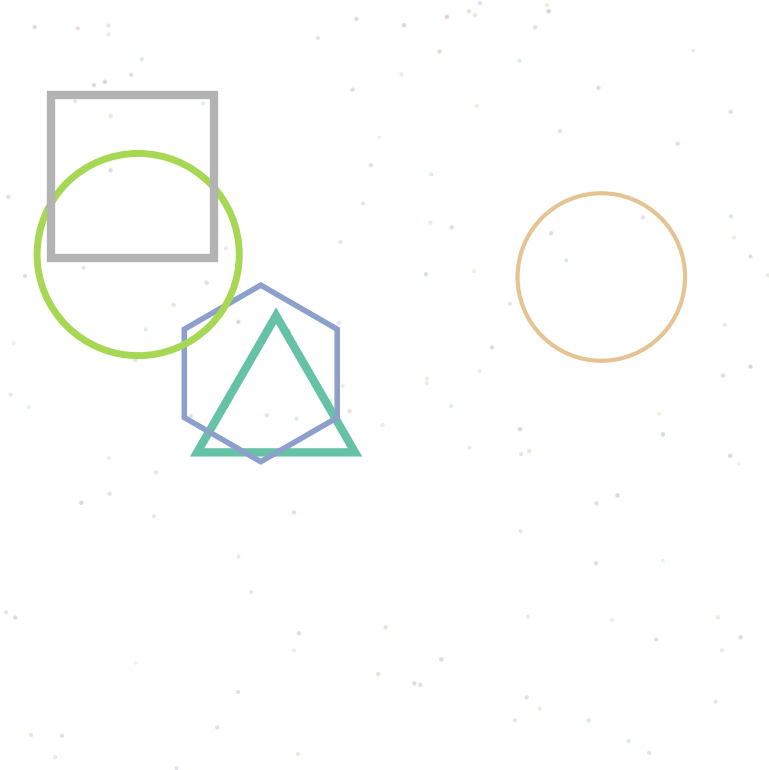[{"shape": "triangle", "thickness": 3, "radius": 0.59, "center": [0.359, 0.472]}, {"shape": "hexagon", "thickness": 2, "radius": 0.57, "center": [0.339, 0.515]}, {"shape": "circle", "thickness": 2.5, "radius": 0.66, "center": [0.179, 0.669]}, {"shape": "circle", "thickness": 1.5, "radius": 0.54, "center": [0.781, 0.64]}, {"shape": "square", "thickness": 3, "radius": 0.53, "center": [0.172, 0.771]}]